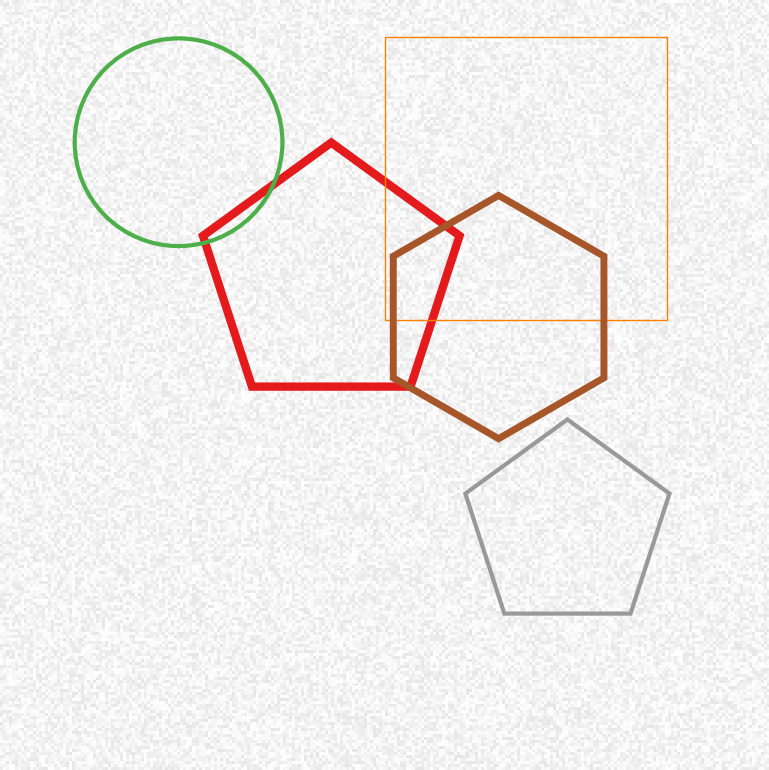[{"shape": "pentagon", "thickness": 3, "radius": 0.88, "center": [0.43, 0.64]}, {"shape": "circle", "thickness": 1.5, "radius": 0.67, "center": [0.232, 0.815]}, {"shape": "square", "thickness": 0.5, "radius": 0.92, "center": [0.683, 0.768]}, {"shape": "hexagon", "thickness": 2.5, "radius": 0.79, "center": [0.648, 0.588]}, {"shape": "pentagon", "thickness": 1.5, "radius": 0.7, "center": [0.737, 0.316]}]